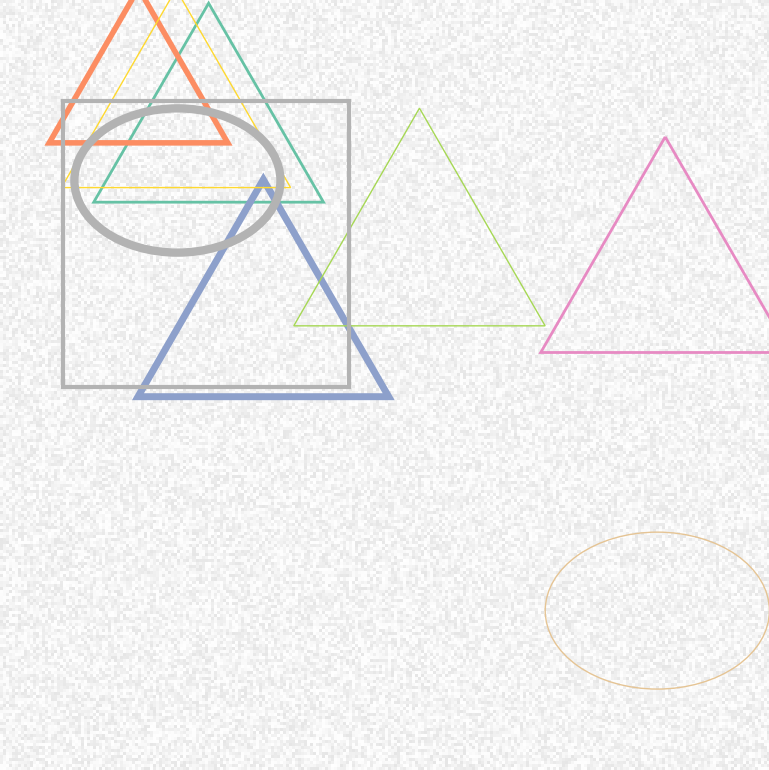[{"shape": "triangle", "thickness": 1, "radius": 0.86, "center": [0.271, 0.824]}, {"shape": "triangle", "thickness": 2, "radius": 0.67, "center": [0.18, 0.881]}, {"shape": "triangle", "thickness": 2.5, "radius": 0.94, "center": [0.342, 0.579]}, {"shape": "triangle", "thickness": 1, "radius": 0.93, "center": [0.864, 0.636]}, {"shape": "triangle", "thickness": 0.5, "radius": 0.94, "center": [0.545, 0.671]}, {"shape": "triangle", "thickness": 0.5, "radius": 0.86, "center": [0.229, 0.842]}, {"shape": "oval", "thickness": 0.5, "radius": 0.73, "center": [0.854, 0.207]}, {"shape": "oval", "thickness": 3, "radius": 0.67, "center": [0.23, 0.766]}, {"shape": "square", "thickness": 1.5, "radius": 0.93, "center": [0.267, 0.683]}]